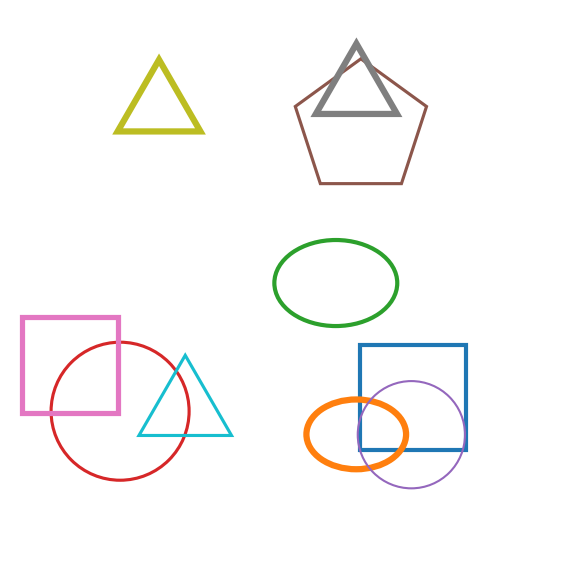[{"shape": "square", "thickness": 2, "radius": 0.46, "center": [0.715, 0.311]}, {"shape": "oval", "thickness": 3, "radius": 0.43, "center": [0.617, 0.247]}, {"shape": "oval", "thickness": 2, "radius": 0.53, "center": [0.581, 0.509]}, {"shape": "circle", "thickness": 1.5, "radius": 0.6, "center": [0.208, 0.287]}, {"shape": "circle", "thickness": 1, "radius": 0.46, "center": [0.712, 0.246]}, {"shape": "pentagon", "thickness": 1.5, "radius": 0.6, "center": [0.625, 0.778]}, {"shape": "square", "thickness": 2.5, "radius": 0.42, "center": [0.122, 0.367]}, {"shape": "triangle", "thickness": 3, "radius": 0.41, "center": [0.617, 0.842]}, {"shape": "triangle", "thickness": 3, "radius": 0.41, "center": [0.275, 0.813]}, {"shape": "triangle", "thickness": 1.5, "radius": 0.46, "center": [0.321, 0.291]}]